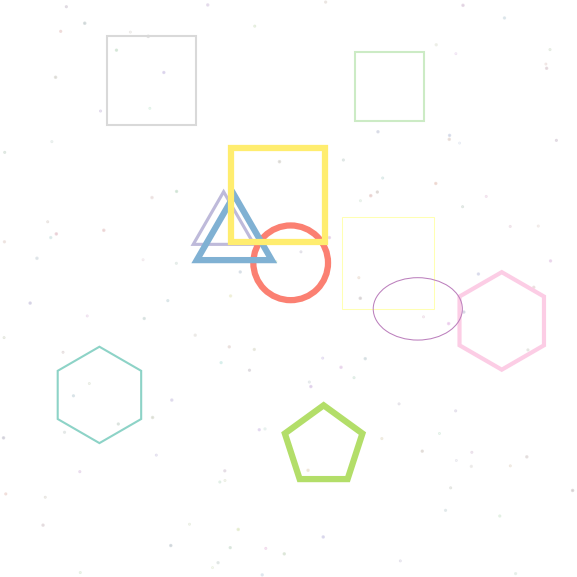[{"shape": "hexagon", "thickness": 1, "radius": 0.42, "center": [0.172, 0.315]}, {"shape": "square", "thickness": 0.5, "radius": 0.4, "center": [0.672, 0.543]}, {"shape": "triangle", "thickness": 1.5, "radius": 0.3, "center": [0.387, 0.606]}, {"shape": "circle", "thickness": 3, "radius": 0.32, "center": [0.503, 0.544]}, {"shape": "triangle", "thickness": 3, "radius": 0.37, "center": [0.406, 0.586]}, {"shape": "pentagon", "thickness": 3, "radius": 0.35, "center": [0.56, 0.227]}, {"shape": "hexagon", "thickness": 2, "radius": 0.42, "center": [0.869, 0.443]}, {"shape": "square", "thickness": 1, "radius": 0.39, "center": [0.262, 0.859]}, {"shape": "oval", "thickness": 0.5, "radius": 0.39, "center": [0.723, 0.464]}, {"shape": "square", "thickness": 1, "radius": 0.3, "center": [0.675, 0.85]}, {"shape": "square", "thickness": 3, "radius": 0.41, "center": [0.482, 0.662]}]